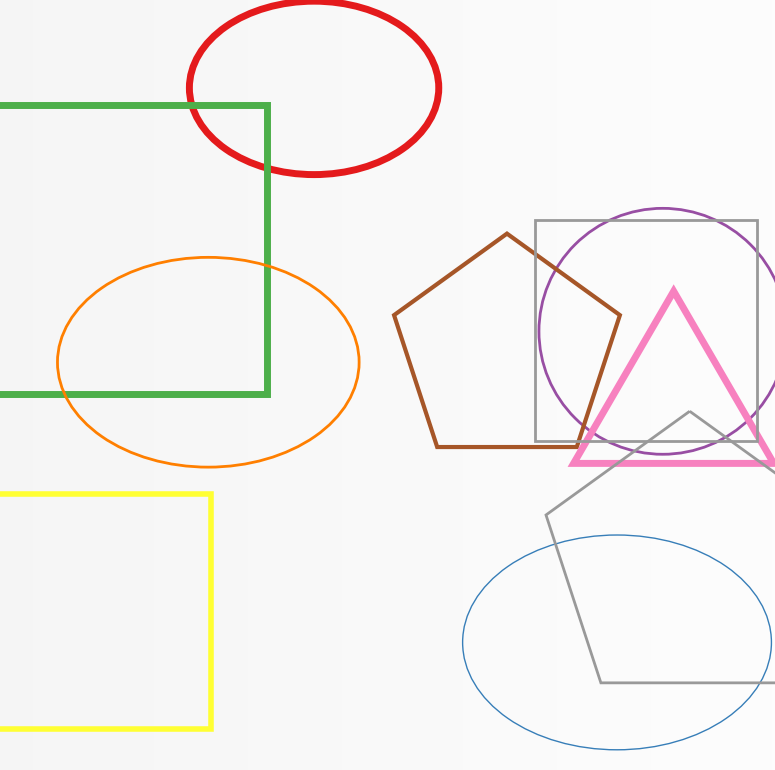[{"shape": "oval", "thickness": 2.5, "radius": 0.8, "center": [0.405, 0.886]}, {"shape": "oval", "thickness": 0.5, "radius": 1.0, "center": [0.796, 0.166]}, {"shape": "square", "thickness": 2.5, "radius": 0.94, "center": [0.156, 0.676]}, {"shape": "circle", "thickness": 1, "radius": 0.8, "center": [0.855, 0.57]}, {"shape": "oval", "thickness": 1, "radius": 0.97, "center": [0.269, 0.53]}, {"shape": "square", "thickness": 2, "radius": 0.76, "center": [0.12, 0.206]}, {"shape": "pentagon", "thickness": 1.5, "radius": 0.77, "center": [0.654, 0.543]}, {"shape": "triangle", "thickness": 2.5, "radius": 0.75, "center": [0.869, 0.473]}, {"shape": "pentagon", "thickness": 1, "radius": 0.97, "center": [0.89, 0.271]}, {"shape": "square", "thickness": 1, "radius": 0.72, "center": [0.834, 0.571]}]